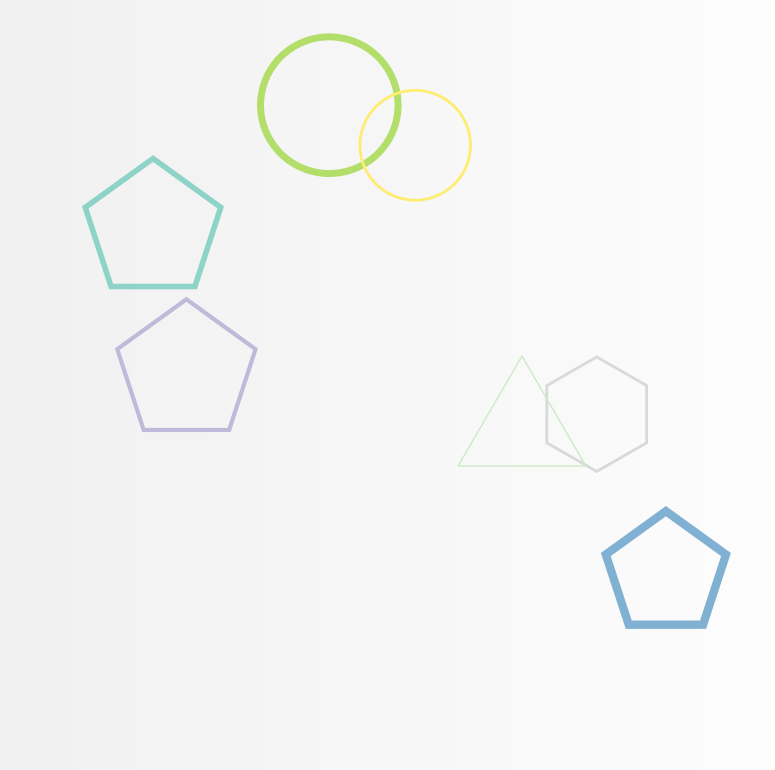[{"shape": "pentagon", "thickness": 2, "radius": 0.46, "center": [0.197, 0.702]}, {"shape": "pentagon", "thickness": 1.5, "radius": 0.47, "center": [0.241, 0.518]}, {"shape": "pentagon", "thickness": 3, "radius": 0.41, "center": [0.859, 0.255]}, {"shape": "circle", "thickness": 2.5, "radius": 0.44, "center": [0.425, 0.863]}, {"shape": "hexagon", "thickness": 1, "radius": 0.37, "center": [0.77, 0.462]}, {"shape": "triangle", "thickness": 0.5, "radius": 0.48, "center": [0.674, 0.442]}, {"shape": "circle", "thickness": 1, "radius": 0.36, "center": [0.536, 0.811]}]